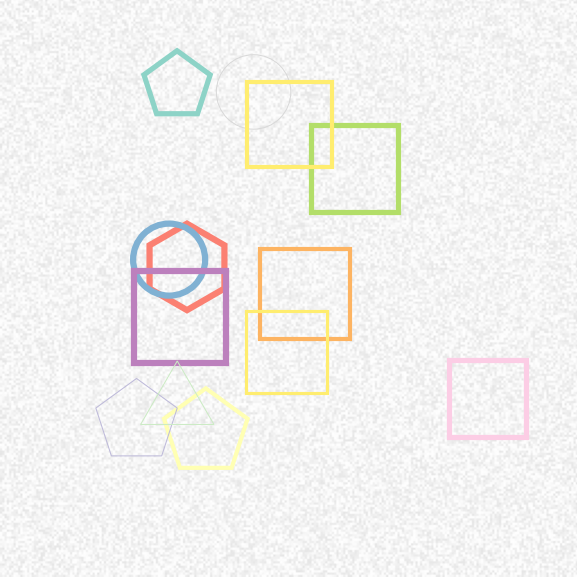[{"shape": "pentagon", "thickness": 2.5, "radius": 0.3, "center": [0.307, 0.851]}, {"shape": "pentagon", "thickness": 2, "radius": 0.38, "center": [0.356, 0.251]}, {"shape": "pentagon", "thickness": 0.5, "radius": 0.37, "center": [0.236, 0.27]}, {"shape": "hexagon", "thickness": 3, "radius": 0.37, "center": [0.324, 0.537]}, {"shape": "circle", "thickness": 3, "radius": 0.31, "center": [0.293, 0.55]}, {"shape": "square", "thickness": 2, "radius": 0.39, "center": [0.528, 0.49]}, {"shape": "square", "thickness": 2.5, "radius": 0.38, "center": [0.614, 0.708]}, {"shape": "square", "thickness": 2.5, "radius": 0.33, "center": [0.844, 0.309]}, {"shape": "circle", "thickness": 0.5, "radius": 0.32, "center": [0.439, 0.84]}, {"shape": "square", "thickness": 3, "radius": 0.4, "center": [0.312, 0.45]}, {"shape": "triangle", "thickness": 0.5, "radius": 0.37, "center": [0.307, 0.301]}, {"shape": "square", "thickness": 1.5, "radius": 0.35, "center": [0.496, 0.39]}, {"shape": "square", "thickness": 2, "radius": 0.37, "center": [0.502, 0.784]}]